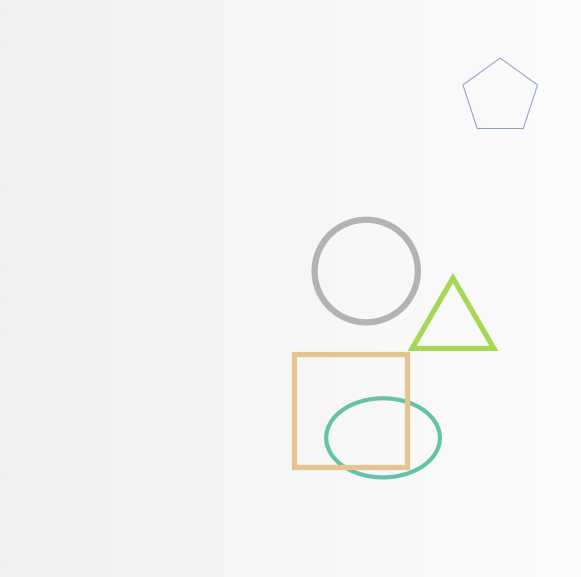[{"shape": "oval", "thickness": 2, "radius": 0.49, "center": [0.659, 0.241]}, {"shape": "pentagon", "thickness": 0.5, "radius": 0.34, "center": [0.861, 0.831]}, {"shape": "triangle", "thickness": 2.5, "radius": 0.41, "center": [0.779, 0.436]}, {"shape": "square", "thickness": 2.5, "radius": 0.49, "center": [0.603, 0.288]}, {"shape": "circle", "thickness": 3, "radius": 0.44, "center": [0.63, 0.53]}]